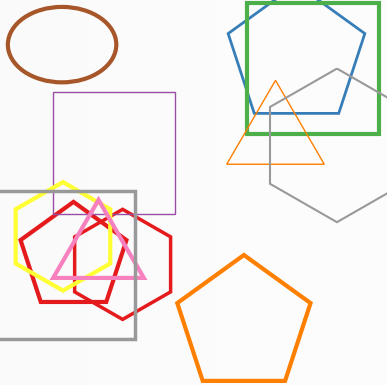[{"shape": "hexagon", "thickness": 2.5, "radius": 0.71, "center": [0.316, 0.313]}, {"shape": "pentagon", "thickness": 3, "radius": 0.72, "center": [0.19, 0.332]}, {"shape": "pentagon", "thickness": 2, "radius": 0.93, "center": [0.765, 0.855]}, {"shape": "square", "thickness": 3, "radius": 0.85, "center": [0.809, 0.821]}, {"shape": "square", "thickness": 1, "radius": 0.79, "center": [0.294, 0.601]}, {"shape": "pentagon", "thickness": 3, "radius": 0.9, "center": [0.629, 0.157]}, {"shape": "triangle", "thickness": 1, "radius": 0.73, "center": [0.711, 0.646]}, {"shape": "hexagon", "thickness": 3, "radius": 0.7, "center": [0.162, 0.386]}, {"shape": "oval", "thickness": 3, "radius": 0.7, "center": [0.16, 0.884]}, {"shape": "triangle", "thickness": 3, "radius": 0.68, "center": [0.254, 0.346]}, {"shape": "square", "thickness": 2.5, "radius": 0.96, "center": [0.156, 0.311]}, {"shape": "hexagon", "thickness": 1.5, "radius": 1.0, "center": [0.87, 0.622]}]